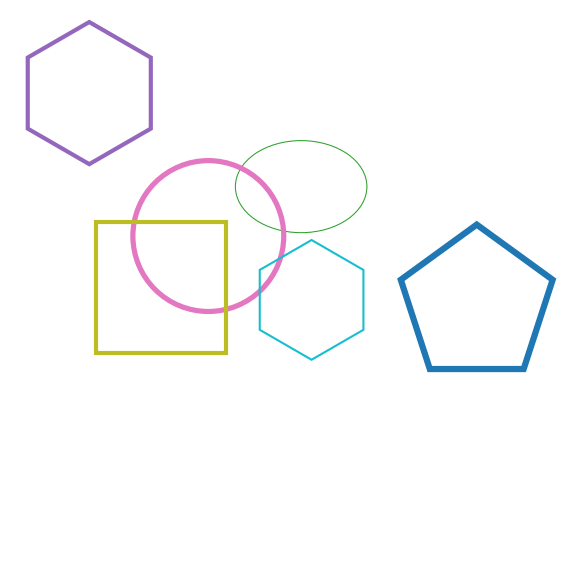[{"shape": "pentagon", "thickness": 3, "radius": 0.69, "center": [0.826, 0.472]}, {"shape": "oval", "thickness": 0.5, "radius": 0.57, "center": [0.521, 0.676]}, {"shape": "hexagon", "thickness": 2, "radius": 0.62, "center": [0.155, 0.838]}, {"shape": "circle", "thickness": 2.5, "radius": 0.65, "center": [0.361, 0.59]}, {"shape": "square", "thickness": 2, "radius": 0.56, "center": [0.278, 0.501]}, {"shape": "hexagon", "thickness": 1, "radius": 0.52, "center": [0.54, 0.48]}]